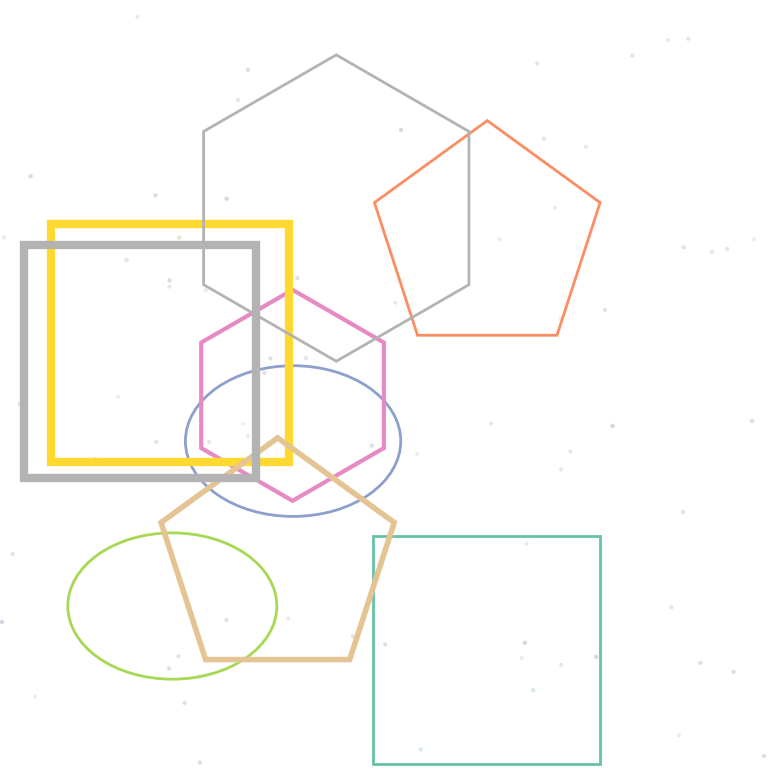[{"shape": "square", "thickness": 1, "radius": 0.74, "center": [0.632, 0.156]}, {"shape": "pentagon", "thickness": 1, "radius": 0.77, "center": [0.633, 0.689]}, {"shape": "oval", "thickness": 1, "radius": 0.7, "center": [0.381, 0.427]}, {"shape": "hexagon", "thickness": 1.5, "radius": 0.68, "center": [0.38, 0.487]}, {"shape": "oval", "thickness": 1, "radius": 0.68, "center": [0.224, 0.213]}, {"shape": "square", "thickness": 3, "radius": 0.77, "center": [0.221, 0.555]}, {"shape": "pentagon", "thickness": 2, "radius": 0.8, "center": [0.361, 0.272]}, {"shape": "square", "thickness": 3, "radius": 0.76, "center": [0.182, 0.53]}, {"shape": "hexagon", "thickness": 1, "radius": 0.99, "center": [0.437, 0.73]}]